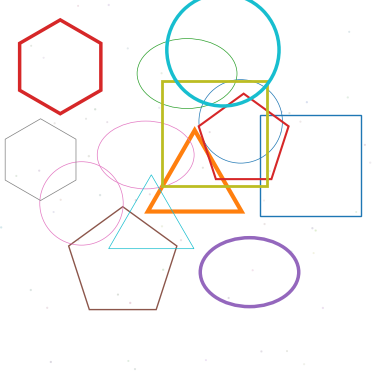[{"shape": "square", "thickness": 1, "radius": 0.66, "center": [0.806, 0.57]}, {"shape": "circle", "thickness": 0.5, "radius": 0.54, "center": [0.625, 0.685]}, {"shape": "triangle", "thickness": 3, "radius": 0.7, "center": [0.506, 0.521]}, {"shape": "oval", "thickness": 0.5, "radius": 0.65, "center": [0.486, 0.809]}, {"shape": "hexagon", "thickness": 2.5, "radius": 0.61, "center": [0.156, 0.826]}, {"shape": "pentagon", "thickness": 1.5, "radius": 0.61, "center": [0.633, 0.634]}, {"shape": "oval", "thickness": 2.5, "radius": 0.64, "center": [0.648, 0.293]}, {"shape": "pentagon", "thickness": 1, "radius": 0.74, "center": [0.319, 0.315]}, {"shape": "oval", "thickness": 0.5, "radius": 0.63, "center": [0.378, 0.597]}, {"shape": "circle", "thickness": 0.5, "radius": 0.54, "center": [0.212, 0.472]}, {"shape": "hexagon", "thickness": 0.5, "radius": 0.53, "center": [0.105, 0.585]}, {"shape": "square", "thickness": 2, "radius": 0.68, "center": [0.557, 0.653]}, {"shape": "triangle", "thickness": 0.5, "radius": 0.64, "center": [0.393, 0.418]}, {"shape": "circle", "thickness": 2.5, "radius": 0.73, "center": [0.579, 0.87]}]